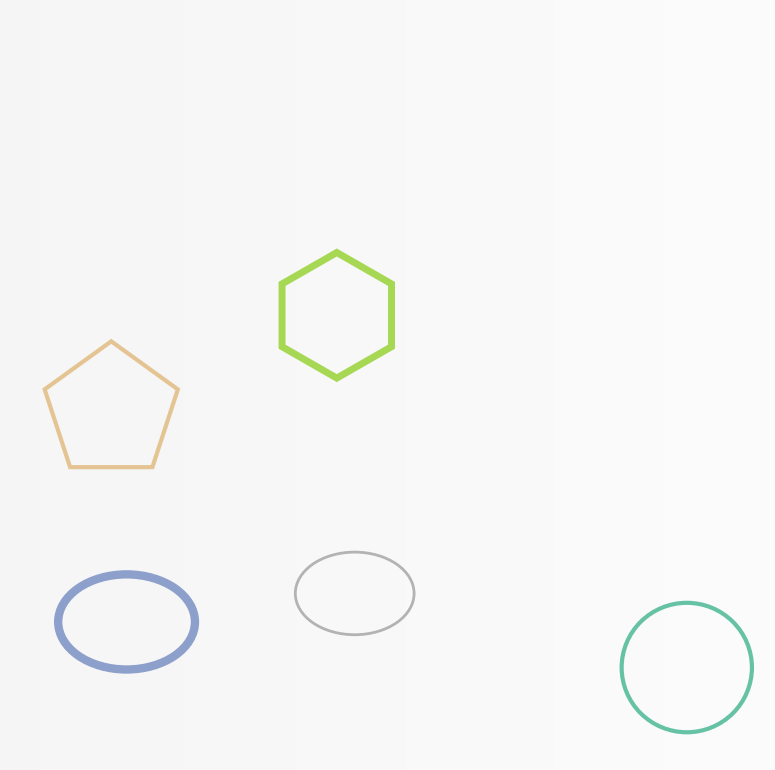[{"shape": "circle", "thickness": 1.5, "radius": 0.42, "center": [0.886, 0.133]}, {"shape": "oval", "thickness": 3, "radius": 0.44, "center": [0.163, 0.192]}, {"shape": "hexagon", "thickness": 2.5, "radius": 0.41, "center": [0.435, 0.591]}, {"shape": "pentagon", "thickness": 1.5, "radius": 0.45, "center": [0.144, 0.466]}, {"shape": "oval", "thickness": 1, "radius": 0.38, "center": [0.458, 0.229]}]